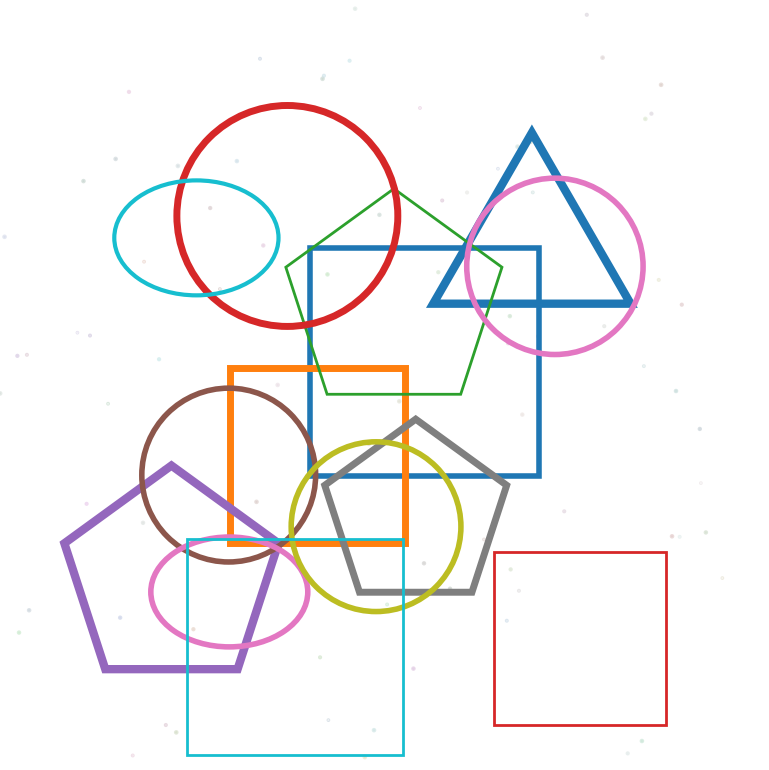[{"shape": "square", "thickness": 2, "radius": 0.74, "center": [0.551, 0.53]}, {"shape": "triangle", "thickness": 3, "radius": 0.74, "center": [0.691, 0.68]}, {"shape": "square", "thickness": 2.5, "radius": 0.57, "center": [0.413, 0.409]}, {"shape": "pentagon", "thickness": 1, "radius": 0.74, "center": [0.512, 0.607]}, {"shape": "square", "thickness": 1, "radius": 0.56, "center": [0.753, 0.171]}, {"shape": "circle", "thickness": 2.5, "radius": 0.72, "center": [0.373, 0.72]}, {"shape": "pentagon", "thickness": 3, "radius": 0.73, "center": [0.223, 0.249]}, {"shape": "circle", "thickness": 2, "radius": 0.56, "center": [0.297, 0.383]}, {"shape": "circle", "thickness": 2, "radius": 0.57, "center": [0.721, 0.654]}, {"shape": "oval", "thickness": 2, "radius": 0.51, "center": [0.298, 0.231]}, {"shape": "pentagon", "thickness": 2.5, "radius": 0.62, "center": [0.54, 0.331]}, {"shape": "circle", "thickness": 2, "radius": 0.55, "center": [0.488, 0.316]}, {"shape": "square", "thickness": 1, "radius": 0.7, "center": [0.384, 0.16]}, {"shape": "oval", "thickness": 1.5, "radius": 0.53, "center": [0.255, 0.691]}]